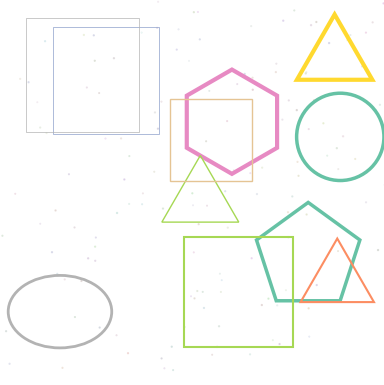[{"shape": "circle", "thickness": 2.5, "radius": 0.57, "center": [0.884, 0.645]}, {"shape": "pentagon", "thickness": 2.5, "radius": 0.71, "center": [0.8, 0.333]}, {"shape": "triangle", "thickness": 1.5, "radius": 0.55, "center": [0.876, 0.27]}, {"shape": "square", "thickness": 0.5, "radius": 0.69, "center": [0.275, 0.791]}, {"shape": "hexagon", "thickness": 3, "radius": 0.68, "center": [0.602, 0.684]}, {"shape": "square", "thickness": 1.5, "radius": 0.71, "center": [0.62, 0.242]}, {"shape": "triangle", "thickness": 1, "radius": 0.58, "center": [0.52, 0.481]}, {"shape": "triangle", "thickness": 3, "radius": 0.57, "center": [0.869, 0.849]}, {"shape": "square", "thickness": 1, "radius": 0.53, "center": [0.548, 0.636]}, {"shape": "square", "thickness": 0.5, "radius": 0.74, "center": [0.214, 0.805]}, {"shape": "oval", "thickness": 2, "radius": 0.67, "center": [0.156, 0.191]}]